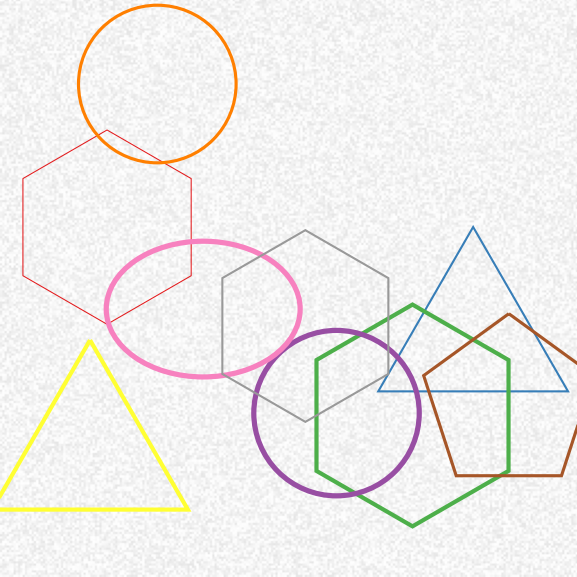[{"shape": "hexagon", "thickness": 0.5, "radius": 0.84, "center": [0.185, 0.606]}, {"shape": "triangle", "thickness": 1, "radius": 0.95, "center": [0.819, 0.416]}, {"shape": "hexagon", "thickness": 2, "radius": 0.96, "center": [0.714, 0.28]}, {"shape": "circle", "thickness": 2.5, "radius": 0.72, "center": [0.583, 0.284]}, {"shape": "circle", "thickness": 1.5, "radius": 0.68, "center": [0.272, 0.854]}, {"shape": "triangle", "thickness": 2, "radius": 0.98, "center": [0.156, 0.215]}, {"shape": "pentagon", "thickness": 1.5, "radius": 0.78, "center": [0.881, 0.301]}, {"shape": "oval", "thickness": 2.5, "radius": 0.84, "center": [0.352, 0.464]}, {"shape": "hexagon", "thickness": 1, "radius": 0.83, "center": [0.529, 0.435]}]